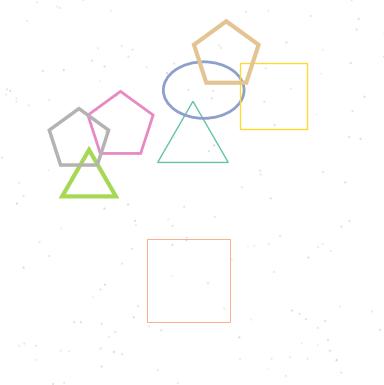[{"shape": "triangle", "thickness": 1, "radius": 0.53, "center": [0.501, 0.631]}, {"shape": "square", "thickness": 0.5, "radius": 0.54, "center": [0.49, 0.272]}, {"shape": "oval", "thickness": 2, "radius": 0.52, "center": [0.529, 0.766]}, {"shape": "pentagon", "thickness": 2, "radius": 0.45, "center": [0.313, 0.674]}, {"shape": "triangle", "thickness": 3, "radius": 0.4, "center": [0.231, 0.53]}, {"shape": "square", "thickness": 1, "radius": 0.43, "center": [0.71, 0.751]}, {"shape": "pentagon", "thickness": 3, "radius": 0.44, "center": [0.588, 0.856]}, {"shape": "pentagon", "thickness": 2.5, "radius": 0.41, "center": [0.205, 0.637]}]